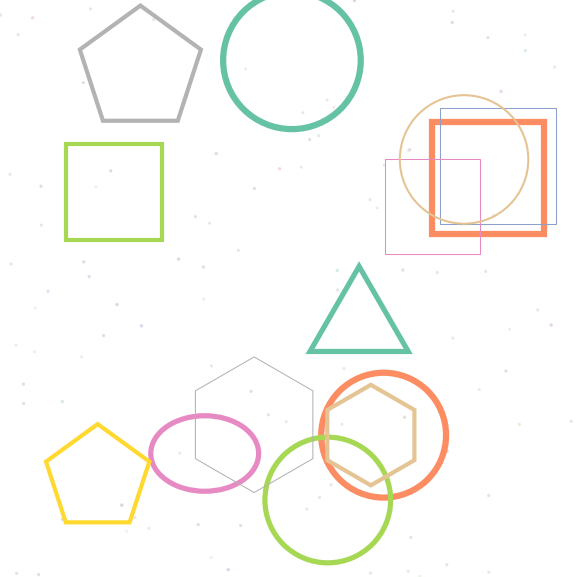[{"shape": "circle", "thickness": 3, "radius": 0.6, "center": [0.506, 0.895]}, {"shape": "triangle", "thickness": 2.5, "radius": 0.49, "center": [0.622, 0.44]}, {"shape": "square", "thickness": 3, "radius": 0.48, "center": [0.845, 0.691]}, {"shape": "circle", "thickness": 3, "radius": 0.54, "center": [0.664, 0.246]}, {"shape": "square", "thickness": 0.5, "radius": 0.5, "center": [0.862, 0.711]}, {"shape": "square", "thickness": 0.5, "radius": 0.41, "center": [0.749, 0.642]}, {"shape": "oval", "thickness": 2.5, "radius": 0.47, "center": [0.354, 0.214]}, {"shape": "circle", "thickness": 2.5, "radius": 0.54, "center": [0.568, 0.133]}, {"shape": "square", "thickness": 2, "radius": 0.42, "center": [0.197, 0.667]}, {"shape": "pentagon", "thickness": 2, "radius": 0.47, "center": [0.169, 0.171]}, {"shape": "hexagon", "thickness": 2, "radius": 0.44, "center": [0.642, 0.246]}, {"shape": "circle", "thickness": 1, "radius": 0.56, "center": [0.804, 0.723]}, {"shape": "pentagon", "thickness": 2, "radius": 0.55, "center": [0.243, 0.879]}, {"shape": "hexagon", "thickness": 0.5, "radius": 0.59, "center": [0.44, 0.264]}]